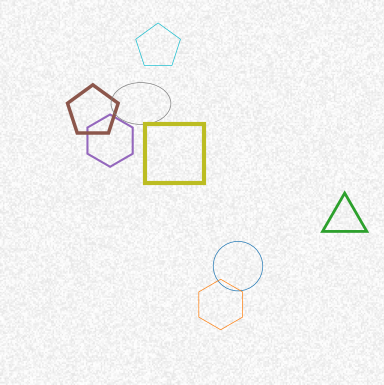[{"shape": "circle", "thickness": 0.5, "radius": 0.32, "center": [0.618, 0.309]}, {"shape": "hexagon", "thickness": 0.5, "radius": 0.33, "center": [0.573, 0.209]}, {"shape": "triangle", "thickness": 2, "radius": 0.33, "center": [0.895, 0.432]}, {"shape": "hexagon", "thickness": 1.5, "radius": 0.34, "center": [0.286, 0.635]}, {"shape": "pentagon", "thickness": 2.5, "radius": 0.35, "center": [0.241, 0.71]}, {"shape": "oval", "thickness": 0.5, "radius": 0.39, "center": [0.366, 0.731]}, {"shape": "square", "thickness": 3, "radius": 0.38, "center": [0.453, 0.602]}, {"shape": "pentagon", "thickness": 0.5, "radius": 0.31, "center": [0.411, 0.879]}]